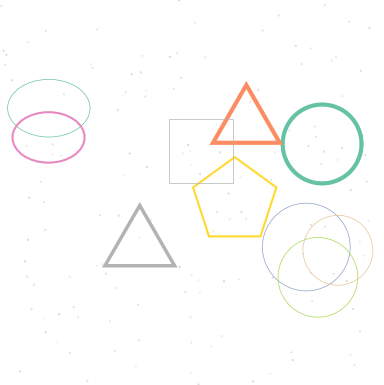[{"shape": "oval", "thickness": 0.5, "radius": 0.53, "center": [0.127, 0.719]}, {"shape": "circle", "thickness": 3, "radius": 0.51, "center": [0.837, 0.626]}, {"shape": "triangle", "thickness": 3, "radius": 0.5, "center": [0.64, 0.679]}, {"shape": "circle", "thickness": 0.5, "radius": 0.57, "center": [0.796, 0.358]}, {"shape": "oval", "thickness": 1.5, "radius": 0.47, "center": [0.126, 0.643]}, {"shape": "circle", "thickness": 0.5, "radius": 0.52, "center": [0.826, 0.28]}, {"shape": "pentagon", "thickness": 1.5, "radius": 0.57, "center": [0.61, 0.478]}, {"shape": "circle", "thickness": 0.5, "radius": 0.45, "center": [0.878, 0.35]}, {"shape": "square", "thickness": 0.5, "radius": 0.42, "center": [0.522, 0.609]}, {"shape": "triangle", "thickness": 2.5, "radius": 0.52, "center": [0.363, 0.362]}]